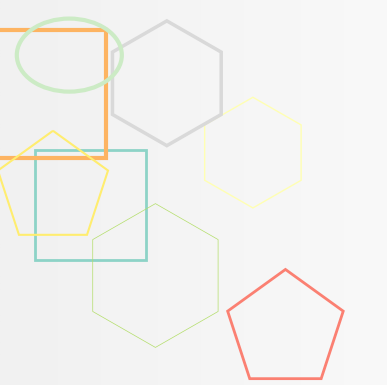[{"shape": "square", "thickness": 2, "radius": 0.71, "center": [0.234, 0.468]}, {"shape": "hexagon", "thickness": 1, "radius": 0.72, "center": [0.653, 0.604]}, {"shape": "pentagon", "thickness": 2, "radius": 0.78, "center": [0.737, 0.143]}, {"shape": "square", "thickness": 3, "radius": 0.83, "center": [0.107, 0.756]}, {"shape": "hexagon", "thickness": 0.5, "radius": 0.93, "center": [0.401, 0.284]}, {"shape": "hexagon", "thickness": 2.5, "radius": 0.81, "center": [0.431, 0.784]}, {"shape": "oval", "thickness": 3, "radius": 0.68, "center": [0.179, 0.857]}, {"shape": "pentagon", "thickness": 1.5, "radius": 0.75, "center": [0.137, 0.511]}]